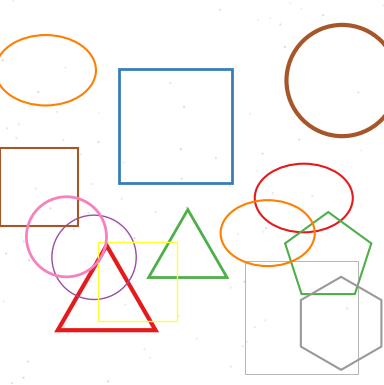[{"shape": "oval", "thickness": 1.5, "radius": 0.64, "center": [0.789, 0.486]}, {"shape": "triangle", "thickness": 3, "radius": 0.73, "center": [0.277, 0.216]}, {"shape": "square", "thickness": 2, "radius": 0.74, "center": [0.456, 0.673]}, {"shape": "pentagon", "thickness": 1.5, "radius": 0.59, "center": [0.852, 0.331]}, {"shape": "triangle", "thickness": 2, "radius": 0.59, "center": [0.488, 0.338]}, {"shape": "circle", "thickness": 1, "radius": 0.55, "center": [0.244, 0.332]}, {"shape": "oval", "thickness": 1.5, "radius": 0.65, "center": [0.119, 0.818]}, {"shape": "oval", "thickness": 1.5, "radius": 0.61, "center": [0.695, 0.394]}, {"shape": "square", "thickness": 1, "radius": 0.51, "center": [0.358, 0.269]}, {"shape": "square", "thickness": 1.5, "radius": 0.51, "center": [0.102, 0.514]}, {"shape": "circle", "thickness": 3, "radius": 0.72, "center": [0.889, 0.791]}, {"shape": "circle", "thickness": 2, "radius": 0.52, "center": [0.173, 0.385]}, {"shape": "square", "thickness": 0.5, "radius": 0.74, "center": [0.783, 0.175]}, {"shape": "hexagon", "thickness": 1.5, "radius": 0.6, "center": [0.886, 0.16]}]